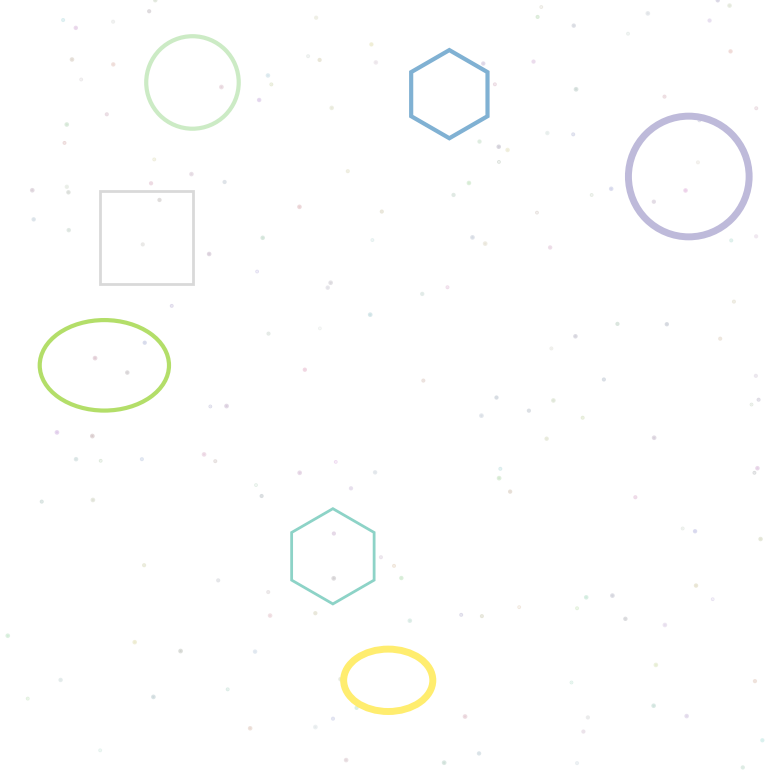[{"shape": "hexagon", "thickness": 1, "radius": 0.31, "center": [0.432, 0.278]}, {"shape": "circle", "thickness": 2.5, "radius": 0.39, "center": [0.895, 0.771]}, {"shape": "hexagon", "thickness": 1.5, "radius": 0.29, "center": [0.584, 0.878]}, {"shape": "oval", "thickness": 1.5, "radius": 0.42, "center": [0.136, 0.526]}, {"shape": "square", "thickness": 1, "radius": 0.3, "center": [0.19, 0.692]}, {"shape": "circle", "thickness": 1.5, "radius": 0.3, "center": [0.25, 0.893]}, {"shape": "oval", "thickness": 2.5, "radius": 0.29, "center": [0.504, 0.116]}]